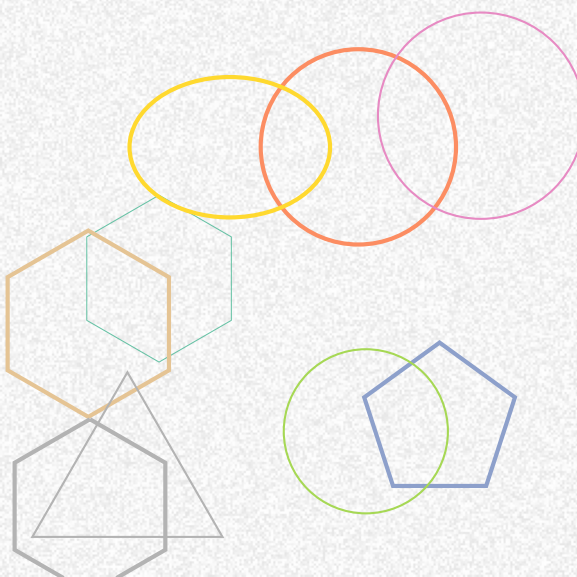[{"shape": "hexagon", "thickness": 0.5, "radius": 0.72, "center": [0.275, 0.517]}, {"shape": "circle", "thickness": 2, "radius": 0.85, "center": [0.621, 0.745]}, {"shape": "pentagon", "thickness": 2, "radius": 0.69, "center": [0.761, 0.269]}, {"shape": "circle", "thickness": 1, "radius": 0.89, "center": [0.833, 0.799]}, {"shape": "circle", "thickness": 1, "radius": 0.71, "center": [0.633, 0.252]}, {"shape": "oval", "thickness": 2, "radius": 0.87, "center": [0.398, 0.744]}, {"shape": "hexagon", "thickness": 2, "radius": 0.81, "center": [0.153, 0.439]}, {"shape": "triangle", "thickness": 1, "radius": 0.95, "center": [0.221, 0.164]}, {"shape": "hexagon", "thickness": 2, "radius": 0.75, "center": [0.156, 0.122]}]